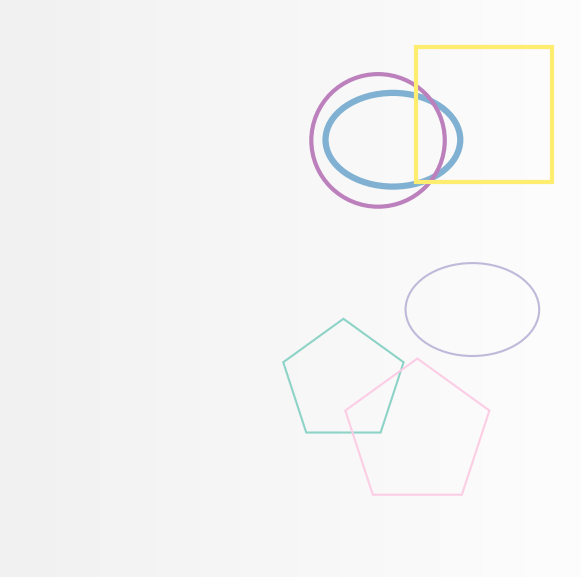[{"shape": "pentagon", "thickness": 1, "radius": 0.54, "center": [0.591, 0.338]}, {"shape": "oval", "thickness": 1, "radius": 0.57, "center": [0.813, 0.463]}, {"shape": "oval", "thickness": 3, "radius": 0.58, "center": [0.676, 0.757]}, {"shape": "pentagon", "thickness": 1, "radius": 0.65, "center": [0.718, 0.248]}, {"shape": "circle", "thickness": 2, "radius": 0.57, "center": [0.65, 0.756]}, {"shape": "square", "thickness": 2, "radius": 0.58, "center": [0.833, 0.801]}]